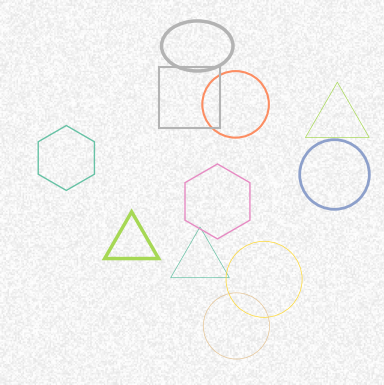[{"shape": "hexagon", "thickness": 1, "radius": 0.42, "center": [0.172, 0.59]}, {"shape": "triangle", "thickness": 0.5, "radius": 0.44, "center": [0.52, 0.323]}, {"shape": "circle", "thickness": 1.5, "radius": 0.43, "center": [0.612, 0.729]}, {"shape": "circle", "thickness": 2, "radius": 0.45, "center": [0.869, 0.547]}, {"shape": "hexagon", "thickness": 1, "radius": 0.49, "center": [0.565, 0.477]}, {"shape": "triangle", "thickness": 0.5, "radius": 0.48, "center": [0.876, 0.691]}, {"shape": "triangle", "thickness": 2.5, "radius": 0.4, "center": [0.342, 0.369]}, {"shape": "circle", "thickness": 0.5, "radius": 0.49, "center": [0.686, 0.275]}, {"shape": "circle", "thickness": 0.5, "radius": 0.43, "center": [0.614, 0.153]}, {"shape": "oval", "thickness": 2.5, "radius": 0.46, "center": [0.512, 0.881]}, {"shape": "square", "thickness": 1.5, "radius": 0.4, "center": [0.493, 0.746]}]